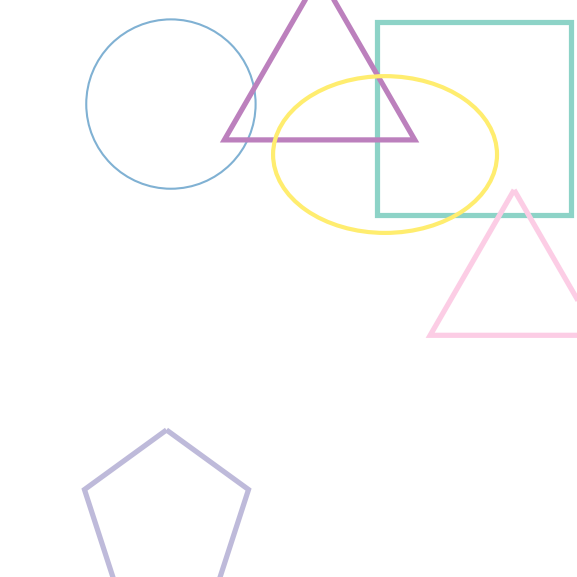[{"shape": "square", "thickness": 2.5, "radius": 0.84, "center": [0.821, 0.794]}, {"shape": "pentagon", "thickness": 2.5, "radius": 0.75, "center": [0.288, 0.105]}, {"shape": "circle", "thickness": 1, "radius": 0.73, "center": [0.296, 0.819]}, {"shape": "triangle", "thickness": 2.5, "radius": 0.84, "center": [0.89, 0.502]}, {"shape": "triangle", "thickness": 2.5, "radius": 0.95, "center": [0.553, 0.852]}, {"shape": "oval", "thickness": 2, "radius": 0.97, "center": [0.667, 0.732]}]